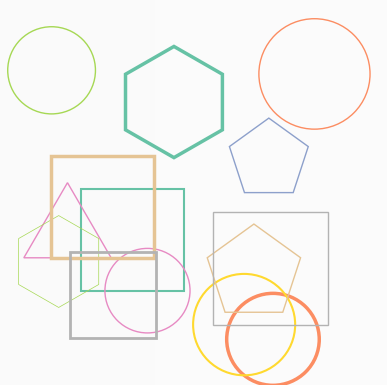[{"shape": "square", "thickness": 1.5, "radius": 0.66, "center": [0.343, 0.376]}, {"shape": "hexagon", "thickness": 2.5, "radius": 0.72, "center": [0.449, 0.735]}, {"shape": "circle", "thickness": 2.5, "radius": 0.6, "center": [0.704, 0.119]}, {"shape": "circle", "thickness": 1, "radius": 0.72, "center": [0.812, 0.808]}, {"shape": "pentagon", "thickness": 1, "radius": 0.53, "center": [0.694, 0.586]}, {"shape": "triangle", "thickness": 1, "radius": 0.65, "center": [0.174, 0.395]}, {"shape": "circle", "thickness": 1, "radius": 0.55, "center": [0.381, 0.245]}, {"shape": "circle", "thickness": 1, "radius": 0.57, "center": [0.133, 0.817]}, {"shape": "hexagon", "thickness": 0.5, "radius": 0.6, "center": [0.151, 0.321]}, {"shape": "circle", "thickness": 1.5, "radius": 0.66, "center": [0.63, 0.157]}, {"shape": "pentagon", "thickness": 1, "radius": 0.63, "center": [0.655, 0.291]}, {"shape": "square", "thickness": 2.5, "radius": 0.67, "center": [0.265, 0.462]}, {"shape": "square", "thickness": 2, "radius": 0.56, "center": [0.291, 0.233]}, {"shape": "square", "thickness": 1, "radius": 0.74, "center": [0.698, 0.303]}]